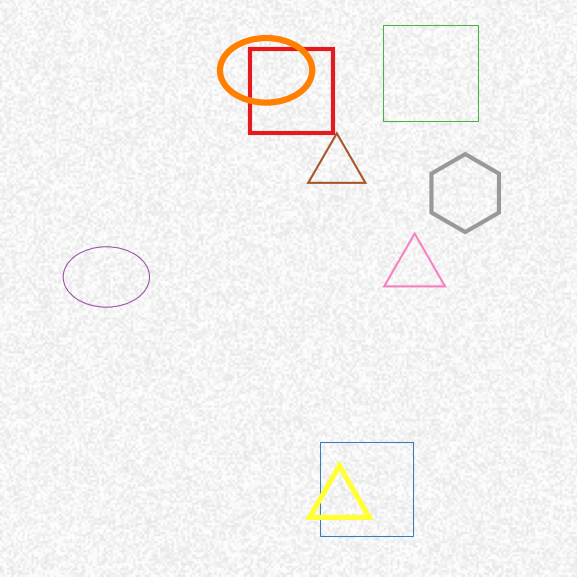[{"shape": "square", "thickness": 2, "radius": 0.36, "center": [0.505, 0.841]}, {"shape": "square", "thickness": 0.5, "radius": 0.4, "center": [0.635, 0.153]}, {"shape": "square", "thickness": 0.5, "radius": 0.41, "center": [0.746, 0.873]}, {"shape": "oval", "thickness": 0.5, "radius": 0.37, "center": [0.184, 0.52]}, {"shape": "oval", "thickness": 3, "radius": 0.4, "center": [0.461, 0.877]}, {"shape": "triangle", "thickness": 2.5, "radius": 0.3, "center": [0.588, 0.133]}, {"shape": "triangle", "thickness": 1, "radius": 0.29, "center": [0.583, 0.711]}, {"shape": "triangle", "thickness": 1, "radius": 0.3, "center": [0.718, 0.534]}, {"shape": "hexagon", "thickness": 2, "radius": 0.34, "center": [0.806, 0.665]}]